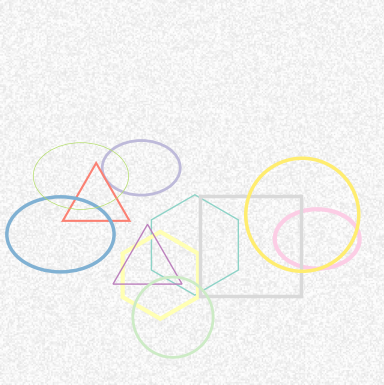[{"shape": "hexagon", "thickness": 1, "radius": 0.65, "center": [0.506, 0.364]}, {"shape": "hexagon", "thickness": 3, "radius": 0.56, "center": [0.416, 0.285]}, {"shape": "oval", "thickness": 2, "radius": 0.51, "center": [0.367, 0.564]}, {"shape": "triangle", "thickness": 1.5, "radius": 0.5, "center": [0.25, 0.476]}, {"shape": "oval", "thickness": 2.5, "radius": 0.7, "center": [0.157, 0.391]}, {"shape": "oval", "thickness": 0.5, "radius": 0.62, "center": [0.21, 0.543]}, {"shape": "oval", "thickness": 3, "radius": 0.55, "center": [0.824, 0.379]}, {"shape": "square", "thickness": 2.5, "radius": 0.65, "center": [0.651, 0.361]}, {"shape": "triangle", "thickness": 1, "radius": 0.52, "center": [0.383, 0.314]}, {"shape": "circle", "thickness": 2, "radius": 0.52, "center": [0.449, 0.176]}, {"shape": "circle", "thickness": 2.5, "radius": 0.73, "center": [0.785, 0.442]}]